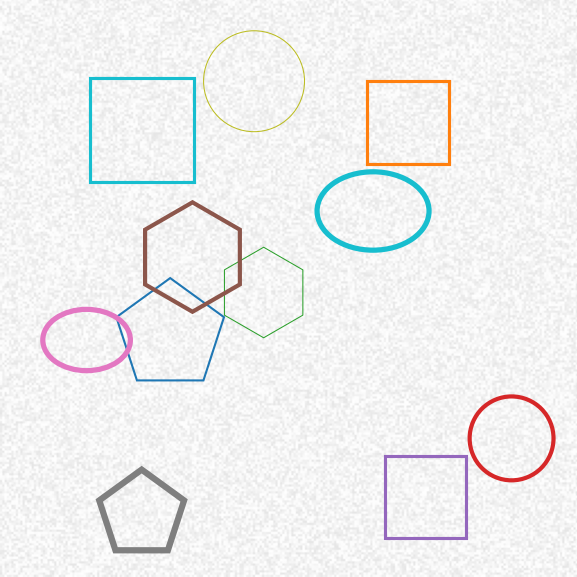[{"shape": "pentagon", "thickness": 1, "radius": 0.49, "center": [0.295, 0.42]}, {"shape": "square", "thickness": 1.5, "radius": 0.36, "center": [0.706, 0.787]}, {"shape": "hexagon", "thickness": 0.5, "radius": 0.39, "center": [0.457, 0.493]}, {"shape": "circle", "thickness": 2, "radius": 0.36, "center": [0.886, 0.24]}, {"shape": "square", "thickness": 1.5, "radius": 0.35, "center": [0.737, 0.138]}, {"shape": "hexagon", "thickness": 2, "radius": 0.47, "center": [0.333, 0.554]}, {"shape": "oval", "thickness": 2.5, "radius": 0.38, "center": [0.15, 0.41]}, {"shape": "pentagon", "thickness": 3, "radius": 0.39, "center": [0.245, 0.109]}, {"shape": "circle", "thickness": 0.5, "radius": 0.44, "center": [0.44, 0.858]}, {"shape": "square", "thickness": 1.5, "radius": 0.45, "center": [0.246, 0.774]}, {"shape": "oval", "thickness": 2.5, "radius": 0.48, "center": [0.646, 0.634]}]